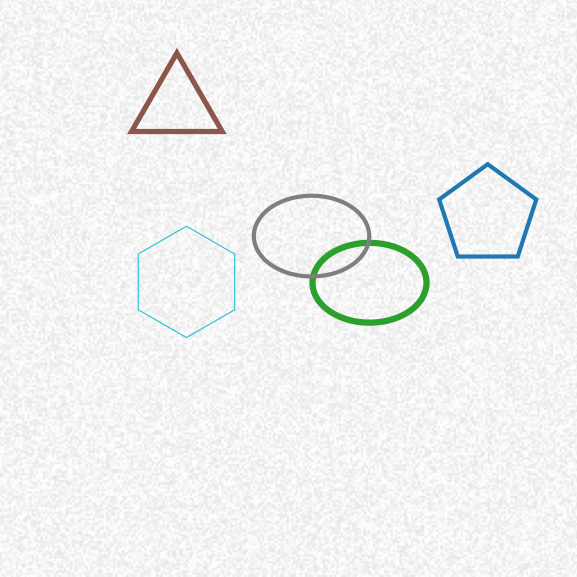[{"shape": "pentagon", "thickness": 2, "radius": 0.44, "center": [0.845, 0.626]}, {"shape": "oval", "thickness": 3, "radius": 0.49, "center": [0.64, 0.51]}, {"shape": "triangle", "thickness": 2.5, "radius": 0.45, "center": [0.306, 0.817]}, {"shape": "oval", "thickness": 2, "radius": 0.5, "center": [0.539, 0.59]}, {"shape": "hexagon", "thickness": 0.5, "radius": 0.48, "center": [0.323, 0.511]}]